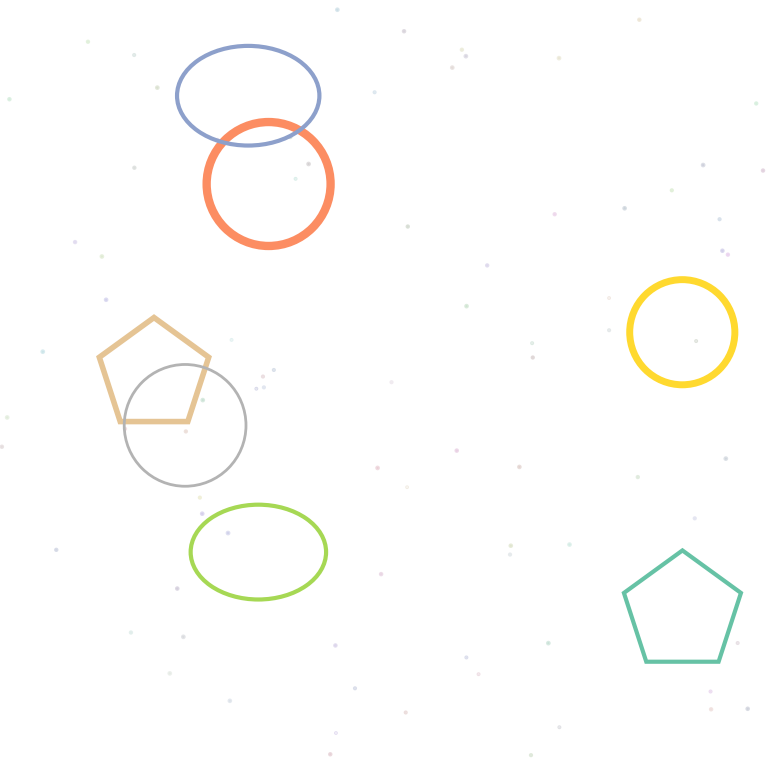[{"shape": "pentagon", "thickness": 1.5, "radius": 0.4, "center": [0.886, 0.205]}, {"shape": "circle", "thickness": 3, "radius": 0.4, "center": [0.349, 0.761]}, {"shape": "oval", "thickness": 1.5, "radius": 0.46, "center": [0.322, 0.876]}, {"shape": "oval", "thickness": 1.5, "radius": 0.44, "center": [0.336, 0.283]}, {"shape": "circle", "thickness": 2.5, "radius": 0.34, "center": [0.886, 0.569]}, {"shape": "pentagon", "thickness": 2, "radius": 0.37, "center": [0.2, 0.513]}, {"shape": "circle", "thickness": 1, "radius": 0.4, "center": [0.24, 0.448]}]